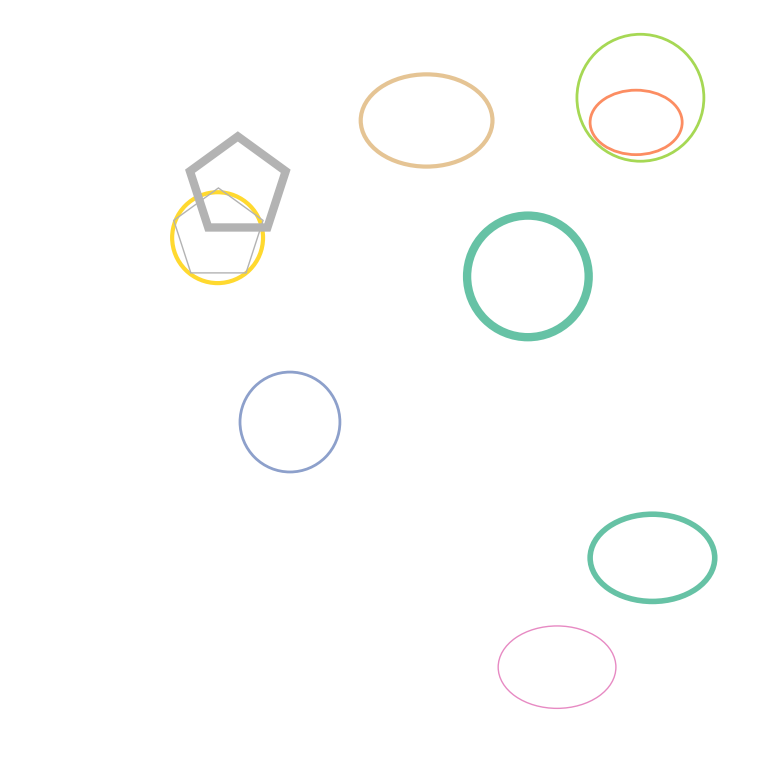[{"shape": "oval", "thickness": 2, "radius": 0.4, "center": [0.847, 0.276]}, {"shape": "circle", "thickness": 3, "radius": 0.39, "center": [0.686, 0.641]}, {"shape": "oval", "thickness": 1, "radius": 0.3, "center": [0.826, 0.841]}, {"shape": "circle", "thickness": 1, "radius": 0.32, "center": [0.377, 0.452]}, {"shape": "oval", "thickness": 0.5, "radius": 0.38, "center": [0.723, 0.134]}, {"shape": "circle", "thickness": 1, "radius": 0.41, "center": [0.832, 0.873]}, {"shape": "circle", "thickness": 1.5, "radius": 0.3, "center": [0.283, 0.691]}, {"shape": "oval", "thickness": 1.5, "radius": 0.43, "center": [0.554, 0.844]}, {"shape": "pentagon", "thickness": 0.5, "radius": 0.3, "center": [0.284, 0.695]}, {"shape": "pentagon", "thickness": 3, "radius": 0.33, "center": [0.309, 0.757]}]